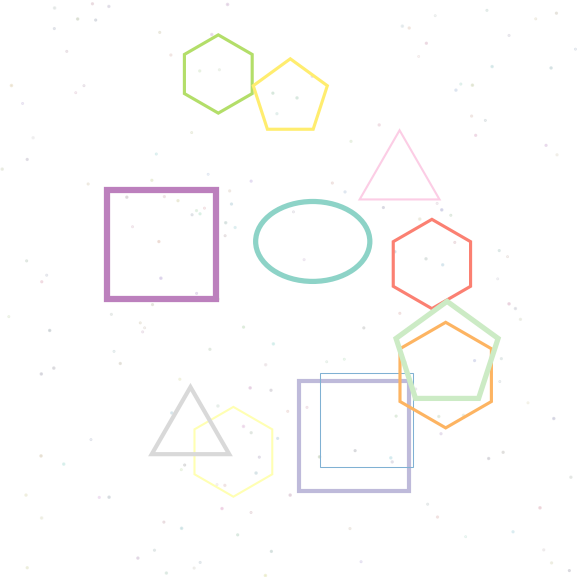[{"shape": "oval", "thickness": 2.5, "radius": 0.49, "center": [0.542, 0.581]}, {"shape": "hexagon", "thickness": 1, "radius": 0.39, "center": [0.404, 0.217]}, {"shape": "square", "thickness": 2, "radius": 0.48, "center": [0.612, 0.244]}, {"shape": "hexagon", "thickness": 1.5, "radius": 0.39, "center": [0.748, 0.542]}, {"shape": "square", "thickness": 0.5, "radius": 0.4, "center": [0.635, 0.272]}, {"shape": "hexagon", "thickness": 1.5, "radius": 0.46, "center": [0.772, 0.35]}, {"shape": "hexagon", "thickness": 1.5, "radius": 0.34, "center": [0.378, 0.871]}, {"shape": "triangle", "thickness": 1, "radius": 0.4, "center": [0.692, 0.694]}, {"shape": "triangle", "thickness": 2, "radius": 0.39, "center": [0.33, 0.251]}, {"shape": "square", "thickness": 3, "radius": 0.47, "center": [0.28, 0.575]}, {"shape": "pentagon", "thickness": 2.5, "radius": 0.46, "center": [0.774, 0.384]}, {"shape": "pentagon", "thickness": 1.5, "radius": 0.34, "center": [0.503, 0.83]}]